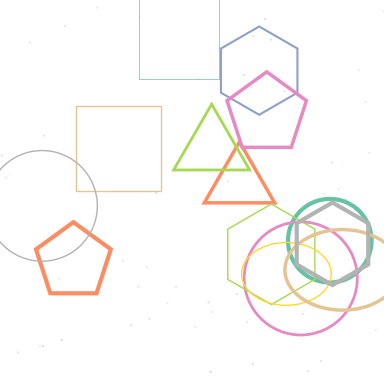[{"shape": "circle", "thickness": 3, "radius": 0.54, "center": [0.857, 0.375]}, {"shape": "square", "thickness": 0.5, "radius": 0.52, "center": [0.465, 0.898]}, {"shape": "triangle", "thickness": 2.5, "radius": 0.53, "center": [0.622, 0.526]}, {"shape": "pentagon", "thickness": 3, "radius": 0.51, "center": [0.191, 0.321]}, {"shape": "hexagon", "thickness": 1.5, "radius": 0.57, "center": [0.673, 0.817]}, {"shape": "circle", "thickness": 2, "radius": 0.73, "center": [0.781, 0.277]}, {"shape": "pentagon", "thickness": 2.5, "radius": 0.54, "center": [0.693, 0.705]}, {"shape": "triangle", "thickness": 2, "radius": 0.57, "center": [0.55, 0.615]}, {"shape": "hexagon", "thickness": 1, "radius": 0.65, "center": [0.705, 0.34]}, {"shape": "oval", "thickness": 1, "radius": 0.58, "center": [0.744, 0.289]}, {"shape": "square", "thickness": 1, "radius": 0.55, "center": [0.308, 0.614]}, {"shape": "oval", "thickness": 2.5, "radius": 0.75, "center": [0.889, 0.299]}, {"shape": "hexagon", "thickness": 3, "radius": 0.54, "center": [0.864, 0.367]}, {"shape": "circle", "thickness": 1, "radius": 0.72, "center": [0.109, 0.465]}]